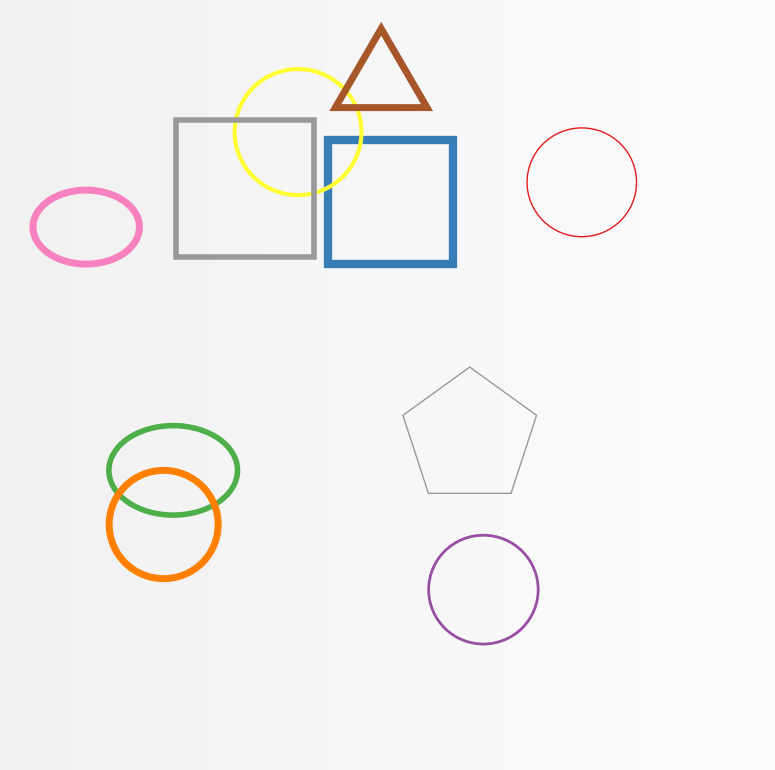[{"shape": "circle", "thickness": 0.5, "radius": 0.35, "center": [0.751, 0.763]}, {"shape": "square", "thickness": 3, "radius": 0.4, "center": [0.503, 0.737]}, {"shape": "oval", "thickness": 2, "radius": 0.42, "center": [0.223, 0.389]}, {"shape": "circle", "thickness": 1, "radius": 0.35, "center": [0.624, 0.234]}, {"shape": "circle", "thickness": 2.5, "radius": 0.35, "center": [0.211, 0.319]}, {"shape": "circle", "thickness": 1.5, "radius": 0.41, "center": [0.385, 0.828]}, {"shape": "triangle", "thickness": 2.5, "radius": 0.34, "center": [0.492, 0.894]}, {"shape": "oval", "thickness": 2.5, "radius": 0.34, "center": [0.111, 0.705]}, {"shape": "pentagon", "thickness": 0.5, "radius": 0.45, "center": [0.606, 0.433]}, {"shape": "square", "thickness": 2, "radius": 0.44, "center": [0.316, 0.755]}]